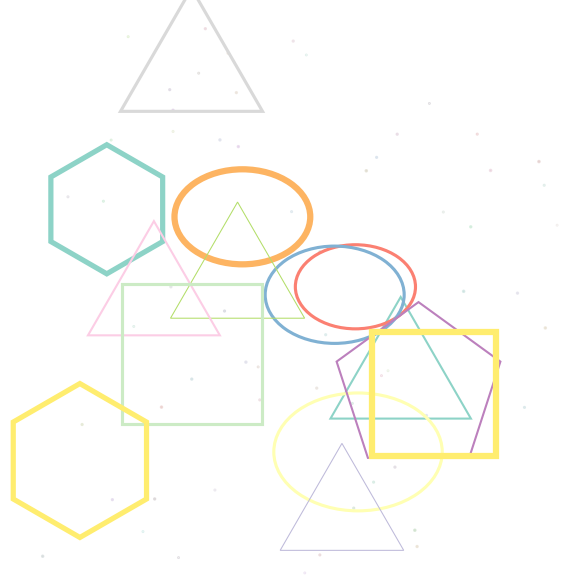[{"shape": "triangle", "thickness": 1, "radius": 0.7, "center": [0.694, 0.344]}, {"shape": "hexagon", "thickness": 2.5, "radius": 0.56, "center": [0.185, 0.637]}, {"shape": "oval", "thickness": 1.5, "radius": 0.73, "center": [0.62, 0.217]}, {"shape": "triangle", "thickness": 0.5, "radius": 0.62, "center": [0.592, 0.108]}, {"shape": "oval", "thickness": 1.5, "radius": 0.52, "center": [0.615, 0.503]}, {"shape": "oval", "thickness": 1.5, "radius": 0.6, "center": [0.58, 0.489]}, {"shape": "oval", "thickness": 3, "radius": 0.59, "center": [0.42, 0.624]}, {"shape": "triangle", "thickness": 0.5, "radius": 0.67, "center": [0.411, 0.515]}, {"shape": "triangle", "thickness": 1, "radius": 0.66, "center": [0.267, 0.484]}, {"shape": "triangle", "thickness": 1.5, "radius": 0.71, "center": [0.332, 0.877]}, {"shape": "pentagon", "thickness": 1, "radius": 0.75, "center": [0.725, 0.327]}, {"shape": "square", "thickness": 1.5, "radius": 0.6, "center": [0.332, 0.386]}, {"shape": "hexagon", "thickness": 2.5, "radius": 0.67, "center": [0.138, 0.202]}, {"shape": "square", "thickness": 3, "radius": 0.54, "center": [0.751, 0.317]}]